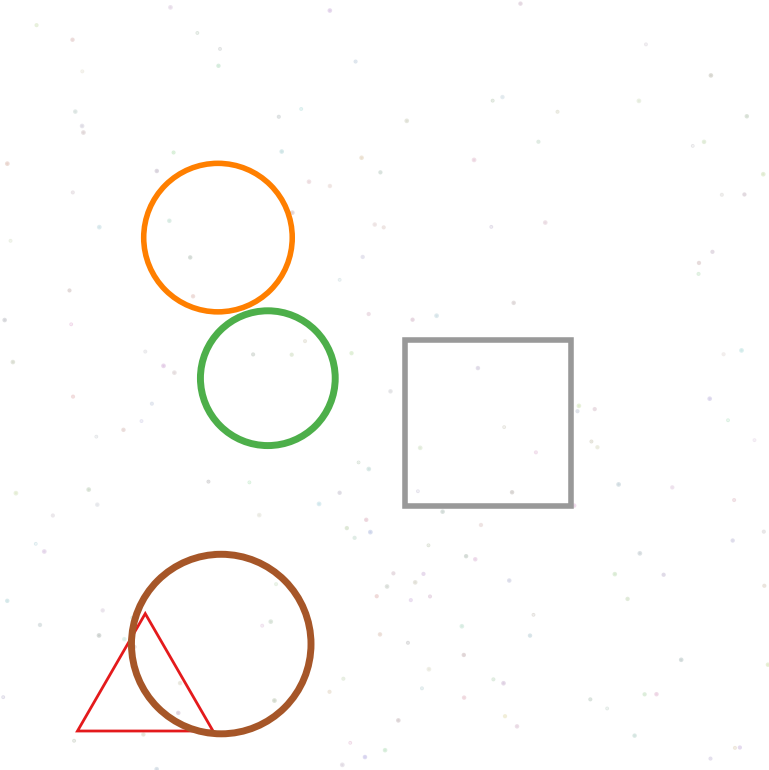[{"shape": "triangle", "thickness": 1, "radius": 0.51, "center": [0.189, 0.101]}, {"shape": "circle", "thickness": 2.5, "radius": 0.44, "center": [0.348, 0.509]}, {"shape": "circle", "thickness": 2, "radius": 0.48, "center": [0.283, 0.691]}, {"shape": "circle", "thickness": 2.5, "radius": 0.58, "center": [0.287, 0.164]}, {"shape": "square", "thickness": 2, "radius": 0.54, "center": [0.634, 0.451]}]